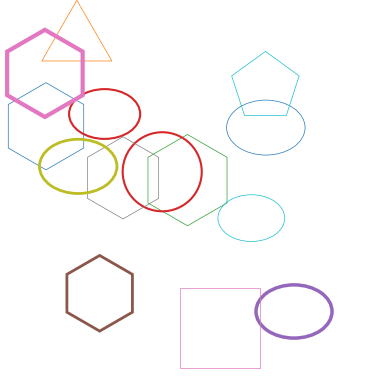[{"shape": "hexagon", "thickness": 0.5, "radius": 0.57, "center": [0.119, 0.672]}, {"shape": "oval", "thickness": 0.5, "radius": 0.51, "center": [0.69, 0.669]}, {"shape": "triangle", "thickness": 0.5, "radius": 0.53, "center": [0.2, 0.894]}, {"shape": "hexagon", "thickness": 0.5, "radius": 0.59, "center": [0.487, 0.532]}, {"shape": "circle", "thickness": 1.5, "radius": 0.51, "center": [0.421, 0.554]}, {"shape": "oval", "thickness": 1.5, "radius": 0.46, "center": [0.272, 0.704]}, {"shape": "oval", "thickness": 2.5, "radius": 0.49, "center": [0.764, 0.191]}, {"shape": "hexagon", "thickness": 2, "radius": 0.49, "center": [0.259, 0.238]}, {"shape": "hexagon", "thickness": 3, "radius": 0.57, "center": [0.117, 0.809]}, {"shape": "square", "thickness": 0.5, "radius": 0.52, "center": [0.572, 0.147]}, {"shape": "hexagon", "thickness": 0.5, "radius": 0.53, "center": [0.32, 0.538]}, {"shape": "oval", "thickness": 2, "radius": 0.5, "center": [0.203, 0.568]}, {"shape": "pentagon", "thickness": 0.5, "radius": 0.46, "center": [0.689, 0.774]}, {"shape": "oval", "thickness": 0.5, "radius": 0.43, "center": [0.653, 0.433]}]